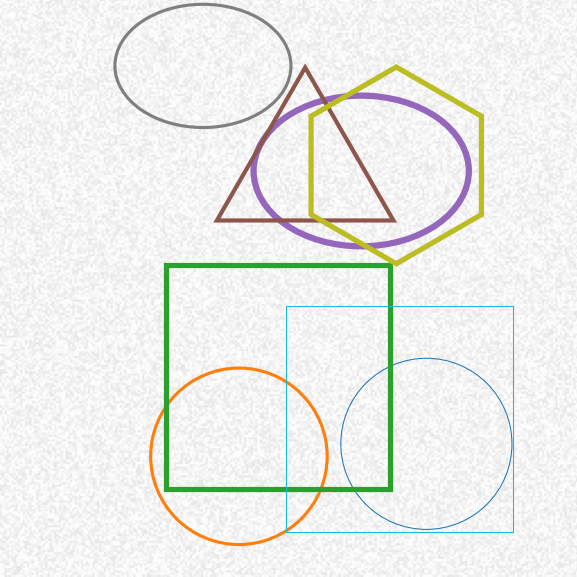[{"shape": "circle", "thickness": 0.5, "radius": 0.74, "center": [0.738, 0.231]}, {"shape": "circle", "thickness": 1.5, "radius": 0.76, "center": [0.414, 0.209]}, {"shape": "square", "thickness": 2.5, "radius": 0.97, "center": [0.481, 0.346]}, {"shape": "oval", "thickness": 3, "radius": 0.93, "center": [0.625, 0.703]}, {"shape": "triangle", "thickness": 2, "radius": 0.88, "center": [0.528, 0.706]}, {"shape": "oval", "thickness": 1.5, "radius": 0.76, "center": [0.351, 0.885]}, {"shape": "hexagon", "thickness": 2.5, "radius": 0.85, "center": [0.686, 0.713]}, {"shape": "square", "thickness": 0.5, "radius": 0.98, "center": [0.692, 0.273]}]